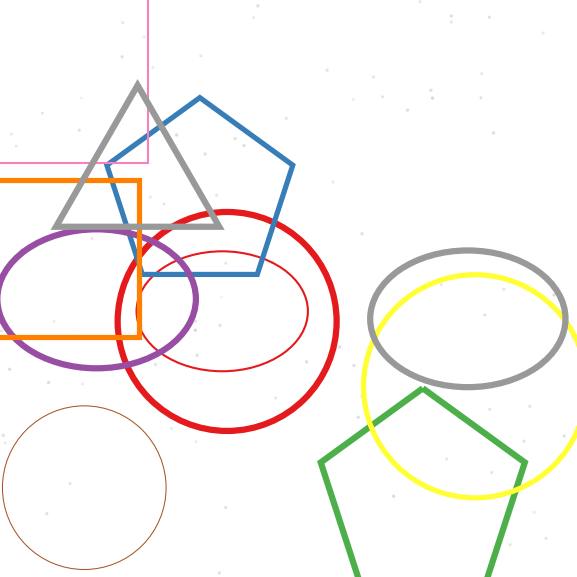[{"shape": "circle", "thickness": 3, "radius": 0.95, "center": [0.393, 0.443]}, {"shape": "oval", "thickness": 1, "radius": 0.74, "center": [0.385, 0.46]}, {"shape": "pentagon", "thickness": 2.5, "radius": 0.85, "center": [0.346, 0.661]}, {"shape": "pentagon", "thickness": 3, "radius": 0.93, "center": [0.732, 0.141]}, {"shape": "oval", "thickness": 3, "radius": 0.86, "center": [0.167, 0.482]}, {"shape": "square", "thickness": 2.5, "radius": 0.68, "center": [0.104, 0.551]}, {"shape": "circle", "thickness": 2.5, "radius": 0.97, "center": [0.823, 0.33]}, {"shape": "circle", "thickness": 0.5, "radius": 0.71, "center": [0.146, 0.155]}, {"shape": "square", "thickness": 1, "radius": 0.76, "center": [0.105, 0.869]}, {"shape": "oval", "thickness": 3, "radius": 0.85, "center": [0.81, 0.447]}, {"shape": "triangle", "thickness": 3, "radius": 0.82, "center": [0.238, 0.688]}]